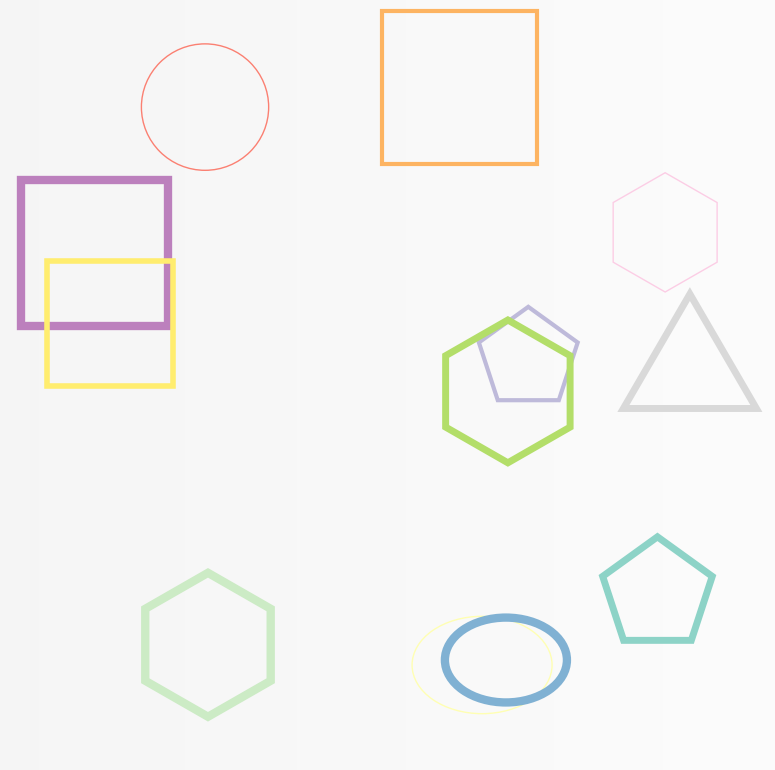[{"shape": "pentagon", "thickness": 2.5, "radius": 0.37, "center": [0.848, 0.228]}, {"shape": "oval", "thickness": 0.5, "radius": 0.45, "center": [0.622, 0.136]}, {"shape": "pentagon", "thickness": 1.5, "radius": 0.34, "center": [0.682, 0.534]}, {"shape": "circle", "thickness": 0.5, "radius": 0.41, "center": [0.265, 0.861]}, {"shape": "oval", "thickness": 3, "radius": 0.39, "center": [0.653, 0.143]}, {"shape": "square", "thickness": 1.5, "radius": 0.5, "center": [0.593, 0.886]}, {"shape": "hexagon", "thickness": 2.5, "radius": 0.46, "center": [0.655, 0.492]}, {"shape": "hexagon", "thickness": 0.5, "radius": 0.39, "center": [0.858, 0.698]}, {"shape": "triangle", "thickness": 2.5, "radius": 0.5, "center": [0.89, 0.519]}, {"shape": "square", "thickness": 3, "radius": 0.47, "center": [0.122, 0.672]}, {"shape": "hexagon", "thickness": 3, "radius": 0.47, "center": [0.268, 0.163]}, {"shape": "square", "thickness": 2, "radius": 0.41, "center": [0.142, 0.58]}]